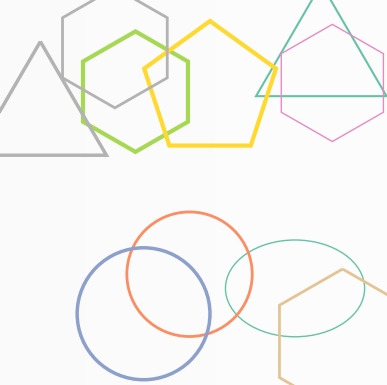[{"shape": "oval", "thickness": 1, "radius": 0.9, "center": [0.761, 0.251]}, {"shape": "triangle", "thickness": 1.5, "radius": 0.97, "center": [0.829, 0.847]}, {"shape": "circle", "thickness": 2, "radius": 0.81, "center": [0.489, 0.288]}, {"shape": "circle", "thickness": 2.5, "radius": 0.86, "center": [0.37, 0.185]}, {"shape": "hexagon", "thickness": 1, "radius": 0.76, "center": [0.858, 0.785]}, {"shape": "hexagon", "thickness": 3, "radius": 0.78, "center": [0.35, 0.762]}, {"shape": "pentagon", "thickness": 3, "radius": 0.89, "center": [0.542, 0.767]}, {"shape": "hexagon", "thickness": 2, "radius": 0.94, "center": [0.884, 0.113]}, {"shape": "hexagon", "thickness": 2, "radius": 0.78, "center": [0.296, 0.876]}, {"shape": "triangle", "thickness": 2.5, "radius": 0.98, "center": [0.104, 0.695]}]